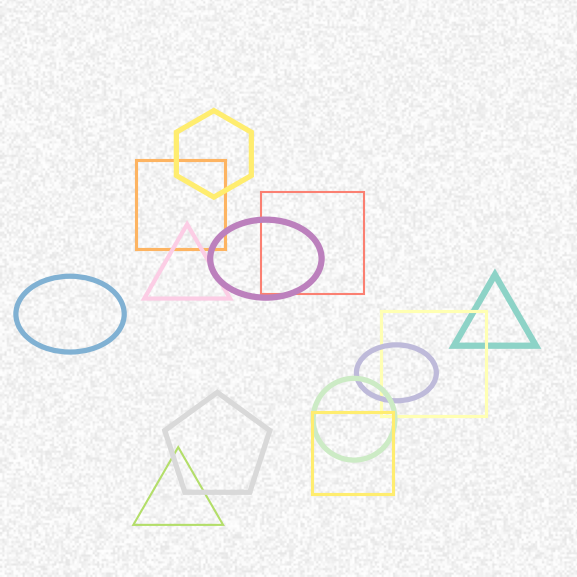[{"shape": "triangle", "thickness": 3, "radius": 0.41, "center": [0.857, 0.441]}, {"shape": "square", "thickness": 1.5, "radius": 0.45, "center": [0.751, 0.37]}, {"shape": "oval", "thickness": 2.5, "radius": 0.35, "center": [0.686, 0.354]}, {"shape": "square", "thickness": 1, "radius": 0.45, "center": [0.54, 0.578]}, {"shape": "oval", "thickness": 2.5, "radius": 0.47, "center": [0.121, 0.455]}, {"shape": "square", "thickness": 1.5, "radius": 0.39, "center": [0.313, 0.644]}, {"shape": "triangle", "thickness": 1, "radius": 0.45, "center": [0.309, 0.135]}, {"shape": "triangle", "thickness": 2, "radius": 0.43, "center": [0.324, 0.525]}, {"shape": "pentagon", "thickness": 2.5, "radius": 0.48, "center": [0.376, 0.224]}, {"shape": "oval", "thickness": 3, "radius": 0.48, "center": [0.46, 0.551]}, {"shape": "circle", "thickness": 2.5, "radius": 0.35, "center": [0.613, 0.273]}, {"shape": "hexagon", "thickness": 2.5, "radius": 0.37, "center": [0.37, 0.733]}, {"shape": "square", "thickness": 1.5, "radius": 0.35, "center": [0.61, 0.215]}]